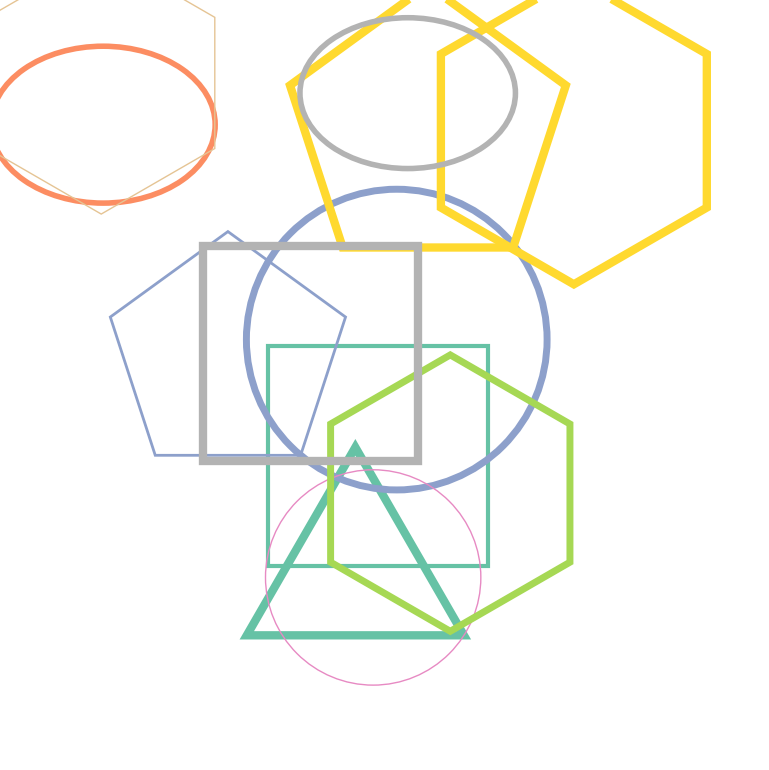[{"shape": "triangle", "thickness": 3, "radius": 0.81, "center": [0.461, 0.256]}, {"shape": "square", "thickness": 1.5, "radius": 0.71, "center": [0.491, 0.408]}, {"shape": "oval", "thickness": 2, "radius": 0.73, "center": [0.134, 0.838]}, {"shape": "pentagon", "thickness": 1, "radius": 0.8, "center": [0.296, 0.539]}, {"shape": "circle", "thickness": 2.5, "radius": 0.98, "center": [0.515, 0.559]}, {"shape": "circle", "thickness": 0.5, "radius": 0.7, "center": [0.485, 0.25]}, {"shape": "hexagon", "thickness": 2.5, "radius": 0.9, "center": [0.585, 0.36]}, {"shape": "pentagon", "thickness": 3, "radius": 0.94, "center": [0.556, 0.831]}, {"shape": "hexagon", "thickness": 3, "radius": 1.0, "center": [0.745, 0.83]}, {"shape": "hexagon", "thickness": 0.5, "radius": 0.85, "center": [0.131, 0.892]}, {"shape": "square", "thickness": 3, "radius": 0.7, "center": [0.404, 0.541]}, {"shape": "oval", "thickness": 2, "radius": 0.7, "center": [0.529, 0.879]}]